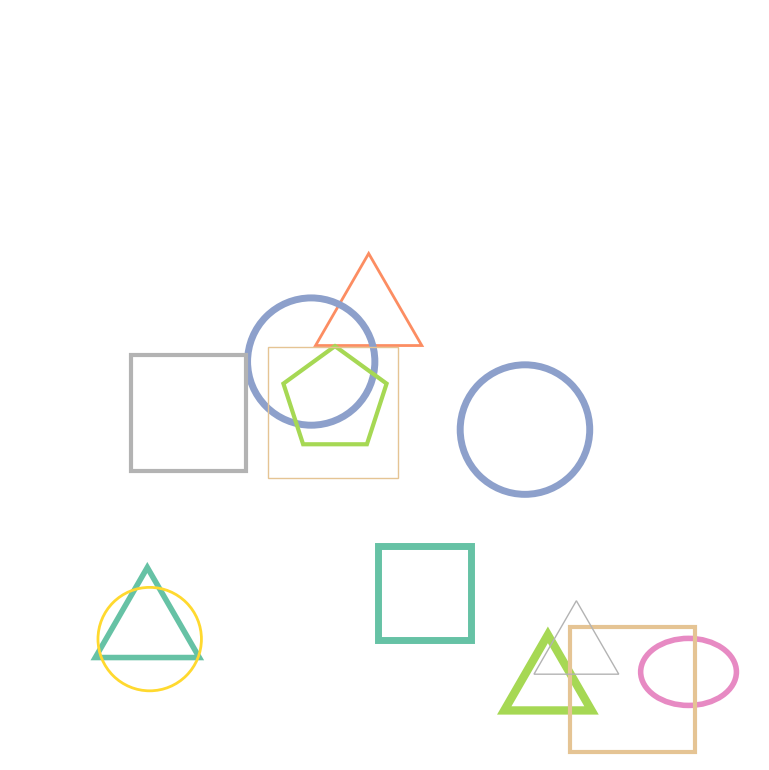[{"shape": "triangle", "thickness": 2, "radius": 0.39, "center": [0.191, 0.185]}, {"shape": "square", "thickness": 2.5, "radius": 0.3, "center": [0.551, 0.23]}, {"shape": "triangle", "thickness": 1, "radius": 0.4, "center": [0.479, 0.591]}, {"shape": "circle", "thickness": 2.5, "radius": 0.41, "center": [0.404, 0.53]}, {"shape": "circle", "thickness": 2.5, "radius": 0.42, "center": [0.682, 0.442]}, {"shape": "oval", "thickness": 2, "radius": 0.31, "center": [0.894, 0.127]}, {"shape": "triangle", "thickness": 3, "radius": 0.33, "center": [0.712, 0.11]}, {"shape": "pentagon", "thickness": 1.5, "radius": 0.35, "center": [0.435, 0.48]}, {"shape": "circle", "thickness": 1, "radius": 0.34, "center": [0.194, 0.17]}, {"shape": "square", "thickness": 1.5, "radius": 0.41, "center": [0.821, 0.105]}, {"shape": "square", "thickness": 0.5, "radius": 0.42, "center": [0.433, 0.464]}, {"shape": "square", "thickness": 1.5, "radius": 0.38, "center": [0.245, 0.464]}, {"shape": "triangle", "thickness": 0.5, "radius": 0.32, "center": [0.749, 0.156]}]